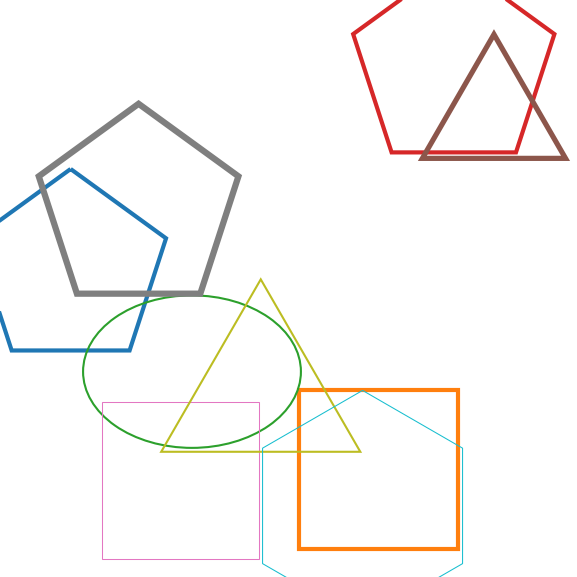[{"shape": "pentagon", "thickness": 2, "radius": 0.87, "center": [0.122, 0.533]}, {"shape": "square", "thickness": 2, "radius": 0.69, "center": [0.656, 0.186]}, {"shape": "oval", "thickness": 1, "radius": 0.94, "center": [0.332, 0.356]}, {"shape": "pentagon", "thickness": 2, "radius": 0.92, "center": [0.786, 0.883]}, {"shape": "triangle", "thickness": 2.5, "radius": 0.72, "center": [0.855, 0.796]}, {"shape": "square", "thickness": 0.5, "radius": 0.68, "center": [0.313, 0.167]}, {"shape": "pentagon", "thickness": 3, "radius": 0.91, "center": [0.24, 0.638]}, {"shape": "triangle", "thickness": 1, "radius": 1.0, "center": [0.452, 0.316]}, {"shape": "hexagon", "thickness": 0.5, "radius": 1.0, "center": [0.628, 0.123]}]